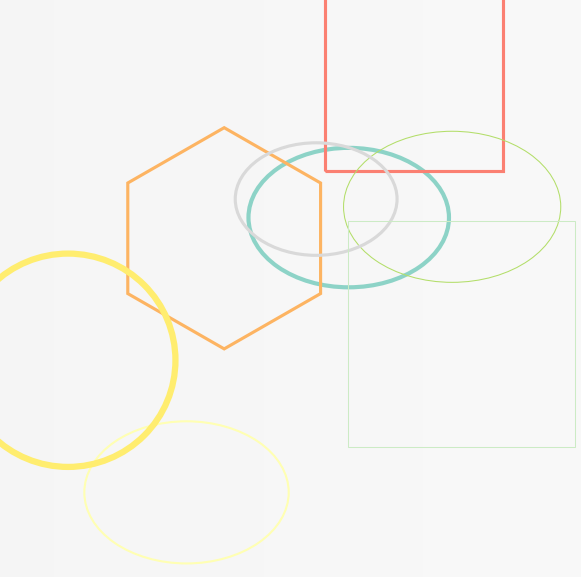[{"shape": "oval", "thickness": 2, "radius": 0.86, "center": [0.6, 0.622]}, {"shape": "oval", "thickness": 1, "radius": 0.88, "center": [0.321, 0.147]}, {"shape": "square", "thickness": 1.5, "radius": 0.77, "center": [0.712, 0.856]}, {"shape": "hexagon", "thickness": 1.5, "radius": 0.96, "center": [0.386, 0.587]}, {"shape": "oval", "thickness": 0.5, "radius": 0.93, "center": [0.778, 0.641]}, {"shape": "oval", "thickness": 1.5, "radius": 0.7, "center": [0.544, 0.654]}, {"shape": "square", "thickness": 0.5, "radius": 0.98, "center": [0.794, 0.421]}, {"shape": "circle", "thickness": 3, "radius": 0.92, "center": [0.117, 0.375]}]